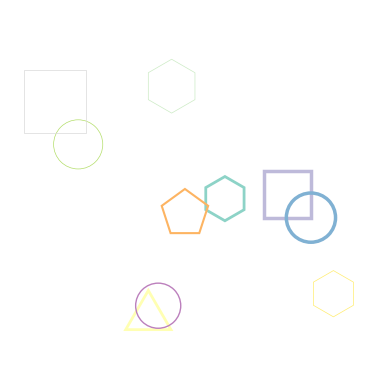[{"shape": "hexagon", "thickness": 2, "radius": 0.29, "center": [0.584, 0.484]}, {"shape": "triangle", "thickness": 2, "radius": 0.34, "center": [0.385, 0.178]}, {"shape": "square", "thickness": 2.5, "radius": 0.31, "center": [0.747, 0.494]}, {"shape": "circle", "thickness": 2.5, "radius": 0.32, "center": [0.808, 0.435]}, {"shape": "pentagon", "thickness": 1.5, "radius": 0.32, "center": [0.48, 0.446]}, {"shape": "circle", "thickness": 0.5, "radius": 0.32, "center": [0.203, 0.625]}, {"shape": "square", "thickness": 0.5, "radius": 0.41, "center": [0.142, 0.737]}, {"shape": "circle", "thickness": 1, "radius": 0.29, "center": [0.411, 0.206]}, {"shape": "hexagon", "thickness": 0.5, "radius": 0.35, "center": [0.446, 0.776]}, {"shape": "hexagon", "thickness": 0.5, "radius": 0.3, "center": [0.866, 0.237]}]